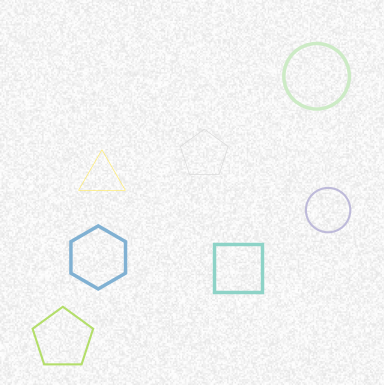[{"shape": "square", "thickness": 2.5, "radius": 0.31, "center": [0.618, 0.304]}, {"shape": "circle", "thickness": 1.5, "radius": 0.29, "center": [0.852, 0.454]}, {"shape": "hexagon", "thickness": 2.5, "radius": 0.41, "center": [0.255, 0.331]}, {"shape": "pentagon", "thickness": 1.5, "radius": 0.41, "center": [0.163, 0.121]}, {"shape": "pentagon", "thickness": 0.5, "radius": 0.33, "center": [0.531, 0.599]}, {"shape": "circle", "thickness": 2.5, "radius": 0.43, "center": [0.822, 0.802]}, {"shape": "triangle", "thickness": 0.5, "radius": 0.35, "center": [0.265, 0.541]}]